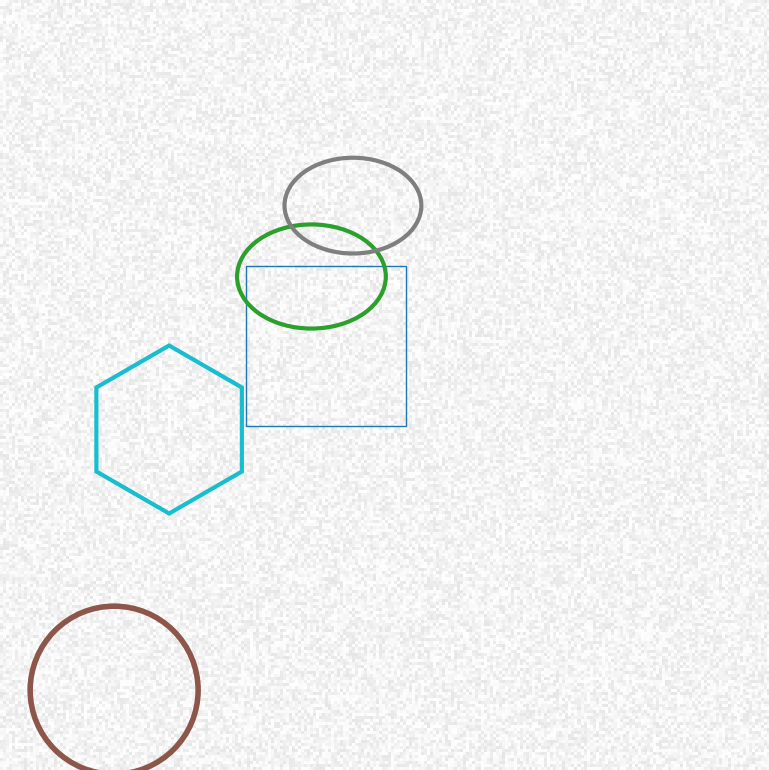[{"shape": "square", "thickness": 0.5, "radius": 0.52, "center": [0.424, 0.55]}, {"shape": "oval", "thickness": 1.5, "radius": 0.48, "center": [0.404, 0.641]}, {"shape": "circle", "thickness": 2, "radius": 0.55, "center": [0.148, 0.104]}, {"shape": "oval", "thickness": 1.5, "radius": 0.44, "center": [0.458, 0.733]}, {"shape": "hexagon", "thickness": 1.5, "radius": 0.55, "center": [0.22, 0.442]}]